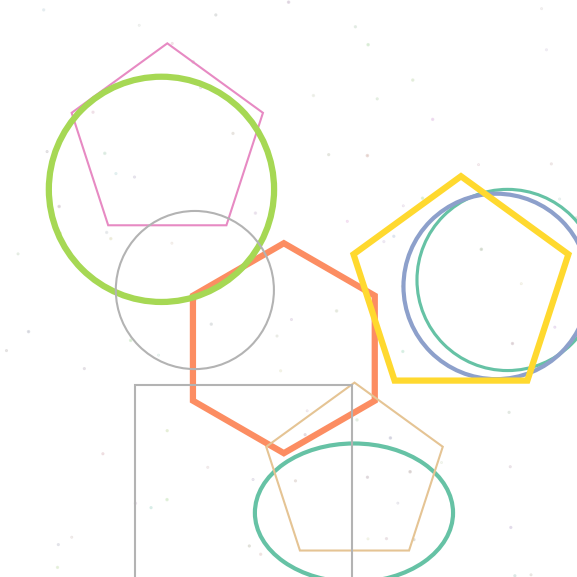[{"shape": "circle", "thickness": 1.5, "radius": 0.78, "center": [0.879, 0.514]}, {"shape": "oval", "thickness": 2, "radius": 0.86, "center": [0.613, 0.111]}, {"shape": "hexagon", "thickness": 3, "radius": 0.91, "center": [0.492, 0.396]}, {"shape": "circle", "thickness": 2, "radius": 0.8, "center": [0.859, 0.503]}, {"shape": "pentagon", "thickness": 1, "radius": 0.87, "center": [0.29, 0.75]}, {"shape": "circle", "thickness": 3, "radius": 0.98, "center": [0.28, 0.671]}, {"shape": "pentagon", "thickness": 3, "radius": 0.98, "center": [0.798, 0.498]}, {"shape": "pentagon", "thickness": 1, "radius": 0.8, "center": [0.614, 0.176]}, {"shape": "square", "thickness": 1, "radius": 0.94, "center": [0.422, 0.144]}, {"shape": "circle", "thickness": 1, "radius": 0.68, "center": [0.337, 0.497]}]